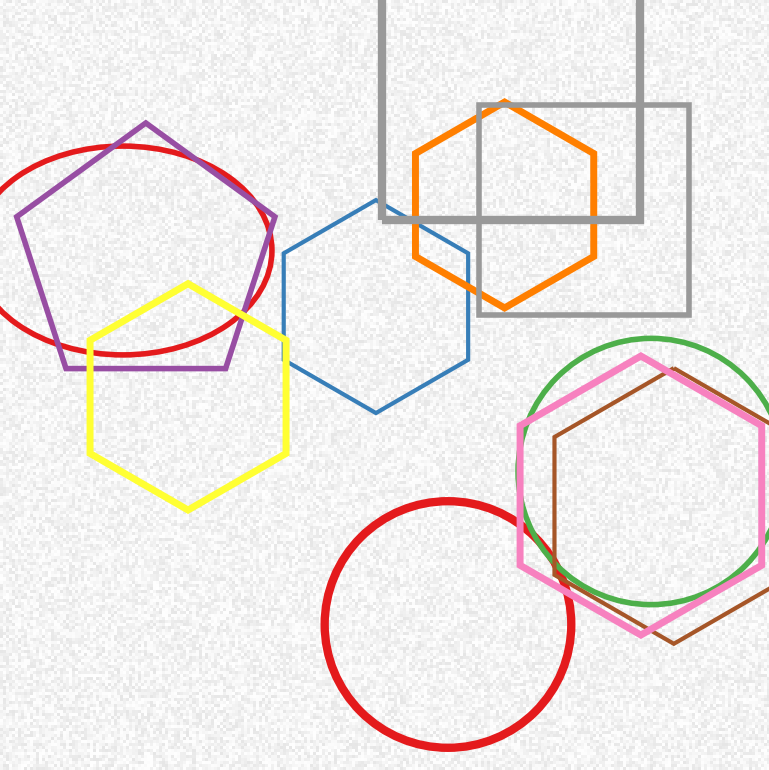[{"shape": "circle", "thickness": 3, "radius": 0.8, "center": [0.582, 0.189]}, {"shape": "oval", "thickness": 2, "radius": 0.97, "center": [0.159, 0.675]}, {"shape": "hexagon", "thickness": 1.5, "radius": 0.69, "center": [0.488, 0.602]}, {"shape": "circle", "thickness": 2, "radius": 0.86, "center": [0.846, 0.388]}, {"shape": "pentagon", "thickness": 2, "radius": 0.88, "center": [0.189, 0.664]}, {"shape": "hexagon", "thickness": 2.5, "radius": 0.67, "center": [0.655, 0.734]}, {"shape": "hexagon", "thickness": 2.5, "radius": 0.73, "center": [0.244, 0.485]}, {"shape": "hexagon", "thickness": 1.5, "radius": 0.89, "center": [0.875, 0.343]}, {"shape": "hexagon", "thickness": 2.5, "radius": 0.91, "center": [0.832, 0.356]}, {"shape": "square", "thickness": 3, "radius": 0.84, "center": [0.664, 0.882]}, {"shape": "square", "thickness": 2, "radius": 0.68, "center": [0.759, 0.727]}]